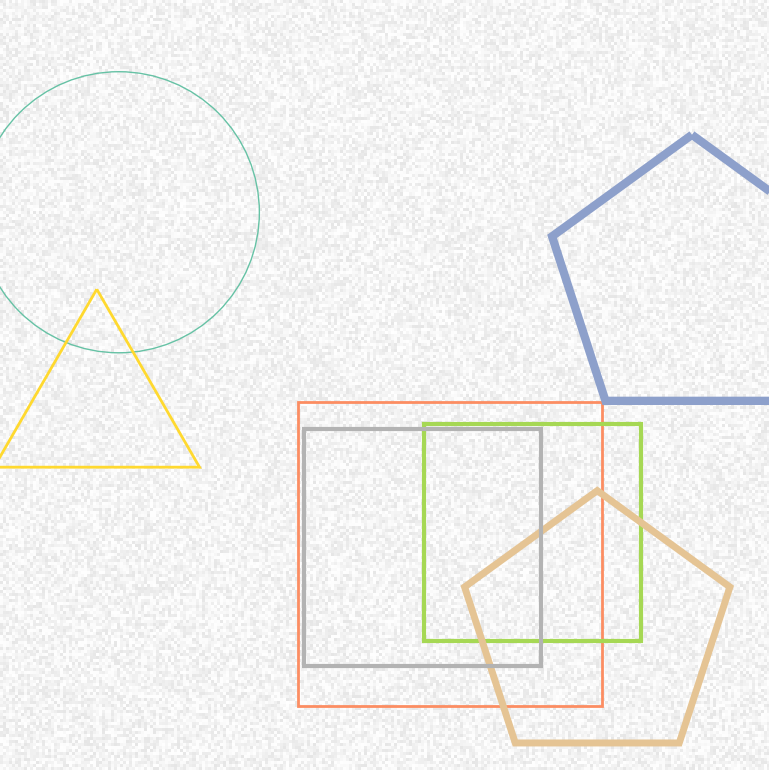[{"shape": "circle", "thickness": 0.5, "radius": 0.91, "center": [0.154, 0.724]}, {"shape": "square", "thickness": 1, "radius": 0.99, "center": [0.584, 0.281]}, {"shape": "pentagon", "thickness": 3, "radius": 0.96, "center": [0.899, 0.634]}, {"shape": "square", "thickness": 1.5, "radius": 0.7, "center": [0.692, 0.308]}, {"shape": "triangle", "thickness": 1, "radius": 0.77, "center": [0.126, 0.47]}, {"shape": "pentagon", "thickness": 2.5, "radius": 0.91, "center": [0.776, 0.182]}, {"shape": "square", "thickness": 1.5, "radius": 0.77, "center": [0.549, 0.289]}]